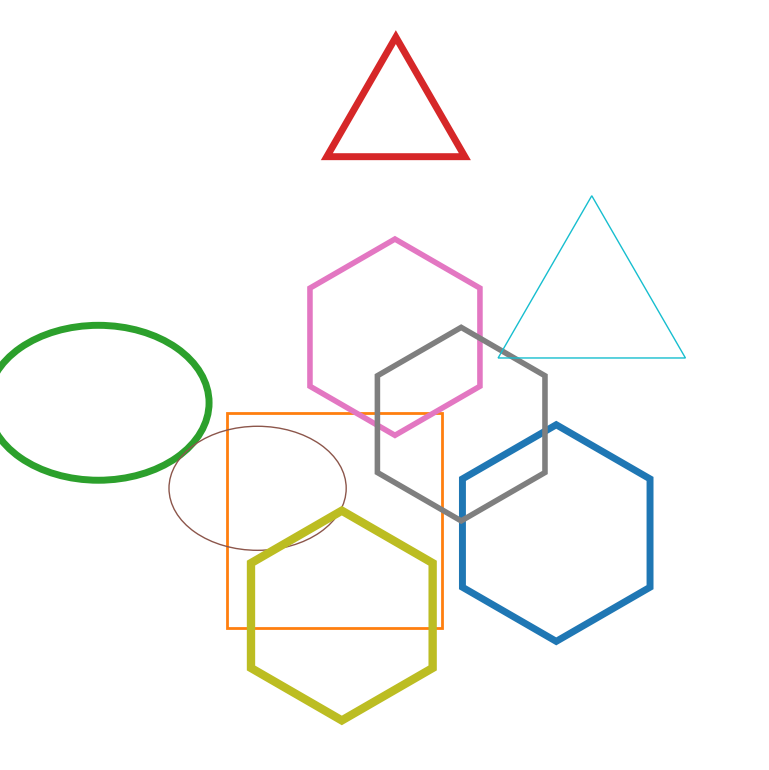[{"shape": "hexagon", "thickness": 2.5, "radius": 0.7, "center": [0.722, 0.308]}, {"shape": "square", "thickness": 1, "radius": 0.7, "center": [0.435, 0.324]}, {"shape": "oval", "thickness": 2.5, "radius": 0.72, "center": [0.128, 0.477]}, {"shape": "triangle", "thickness": 2.5, "radius": 0.52, "center": [0.514, 0.848]}, {"shape": "oval", "thickness": 0.5, "radius": 0.58, "center": [0.335, 0.366]}, {"shape": "hexagon", "thickness": 2, "radius": 0.64, "center": [0.513, 0.562]}, {"shape": "hexagon", "thickness": 2, "radius": 0.63, "center": [0.599, 0.449]}, {"shape": "hexagon", "thickness": 3, "radius": 0.68, "center": [0.444, 0.201]}, {"shape": "triangle", "thickness": 0.5, "radius": 0.7, "center": [0.769, 0.605]}]